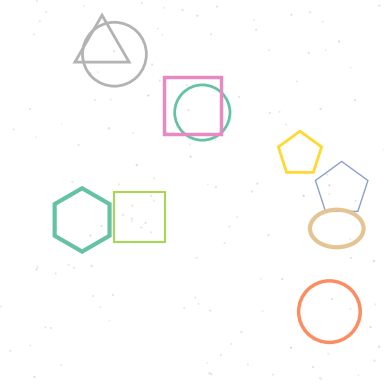[{"shape": "hexagon", "thickness": 3, "radius": 0.41, "center": [0.213, 0.429]}, {"shape": "circle", "thickness": 2, "radius": 0.36, "center": [0.526, 0.708]}, {"shape": "circle", "thickness": 2.5, "radius": 0.4, "center": [0.856, 0.191]}, {"shape": "pentagon", "thickness": 1, "radius": 0.36, "center": [0.887, 0.509]}, {"shape": "square", "thickness": 2.5, "radius": 0.37, "center": [0.5, 0.725]}, {"shape": "square", "thickness": 1.5, "radius": 0.33, "center": [0.362, 0.436]}, {"shape": "pentagon", "thickness": 2, "radius": 0.3, "center": [0.779, 0.6]}, {"shape": "oval", "thickness": 3, "radius": 0.35, "center": [0.875, 0.407]}, {"shape": "triangle", "thickness": 2, "radius": 0.41, "center": [0.265, 0.879]}, {"shape": "circle", "thickness": 2, "radius": 0.41, "center": [0.297, 0.859]}]